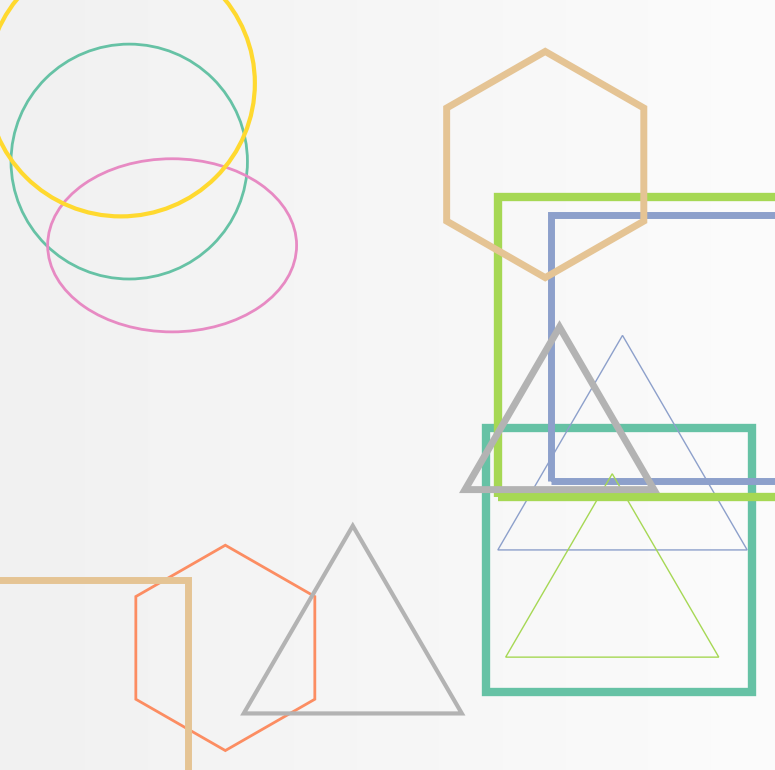[{"shape": "circle", "thickness": 1, "radius": 0.76, "center": [0.167, 0.79]}, {"shape": "square", "thickness": 3, "radius": 0.86, "center": [0.799, 0.273]}, {"shape": "hexagon", "thickness": 1, "radius": 0.67, "center": [0.291, 0.159]}, {"shape": "square", "thickness": 2.5, "radius": 0.86, "center": [0.884, 0.548]}, {"shape": "triangle", "thickness": 0.5, "radius": 0.93, "center": [0.803, 0.379]}, {"shape": "oval", "thickness": 1, "radius": 0.8, "center": [0.222, 0.681]}, {"shape": "square", "thickness": 3, "radius": 0.98, "center": [0.838, 0.55]}, {"shape": "triangle", "thickness": 0.5, "radius": 0.79, "center": [0.79, 0.226]}, {"shape": "circle", "thickness": 1.5, "radius": 0.86, "center": [0.156, 0.892]}, {"shape": "hexagon", "thickness": 2.5, "radius": 0.73, "center": [0.704, 0.786]}, {"shape": "square", "thickness": 2.5, "radius": 0.71, "center": [0.101, 0.105]}, {"shape": "triangle", "thickness": 1.5, "radius": 0.81, "center": [0.455, 0.155]}, {"shape": "triangle", "thickness": 2.5, "radius": 0.7, "center": [0.722, 0.435]}]